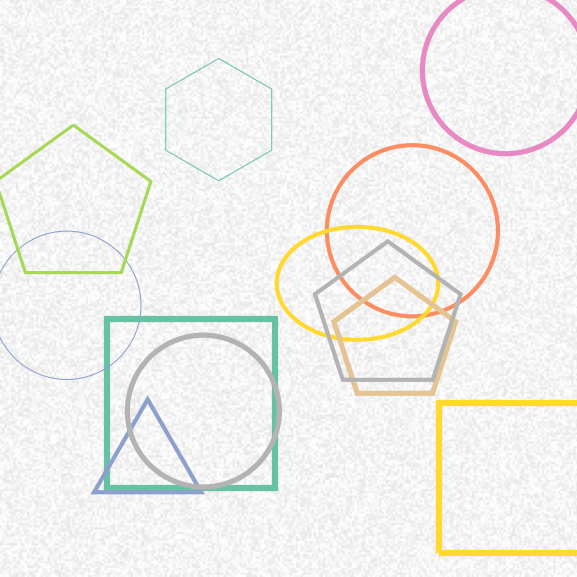[{"shape": "hexagon", "thickness": 0.5, "radius": 0.53, "center": [0.379, 0.792]}, {"shape": "square", "thickness": 3, "radius": 0.73, "center": [0.331, 0.3]}, {"shape": "circle", "thickness": 2, "radius": 0.74, "center": [0.714, 0.6]}, {"shape": "triangle", "thickness": 2, "radius": 0.54, "center": [0.256, 0.2]}, {"shape": "circle", "thickness": 0.5, "radius": 0.64, "center": [0.116, 0.47]}, {"shape": "circle", "thickness": 2.5, "radius": 0.72, "center": [0.876, 0.877]}, {"shape": "pentagon", "thickness": 1.5, "radius": 0.71, "center": [0.127, 0.641]}, {"shape": "oval", "thickness": 2, "radius": 0.7, "center": [0.619, 0.508]}, {"shape": "square", "thickness": 3, "radius": 0.65, "center": [0.89, 0.171]}, {"shape": "pentagon", "thickness": 2.5, "radius": 0.55, "center": [0.684, 0.408]}, {"shape": "circle", "thickness": 2.5, "radius": 0.66, "center": [0.352, 0.287]}, {"shape": "pentagon", "thickness": 2, "radius": 0.66, "center": [0.671, 0.449]}]